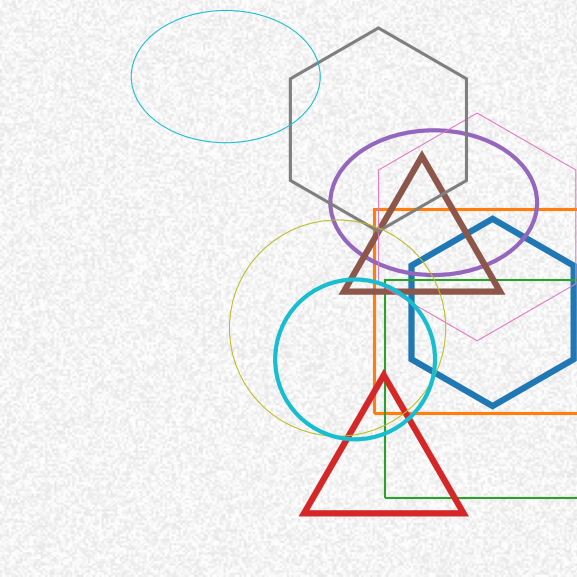[{"shape": "hexagon", "thickness": 3, "radius": 0.81, "center": [0.853, 0.458]}, {"shape": "square", "thickness": 1.5, "radius": 0.88, "center": [0.825, 0.46]}, {"shape": "square", "thickness": 1, "radius": 0.94, "center": [0.856, 0.326]}, {"shape": "triangle", "thickness": 3, "radius": 0.8, "center": [0.665, 0.19]}, {"shape": "oval", "thickness": 2, "radius": 0.89, "center": [0.751, 0.648]}, {"shape": "triangle", "thickness": 3, "radius": 0.78, "center": [0.731, 0.572]}, {"shape": "hexagon", "thickness": 0.5, "radius": 0.99, "center": [0.826, 0.606]}, {"shape": "hexagon", "thickness": 1.5, "radius": 0.88, "center": [0.655, 0.775]}, {"shape": "circle", "thickness": 0.5, "radius": 0.94, "center": [0.585, 0.431]}, {"shape": "oval", "thickness": 0.5, "radius": 0.82, "center": [0.391, 0.867]}, {"shape": "circle", "thickness": 2, "radius": 0.69, "center": [0.615, 0.377]}]